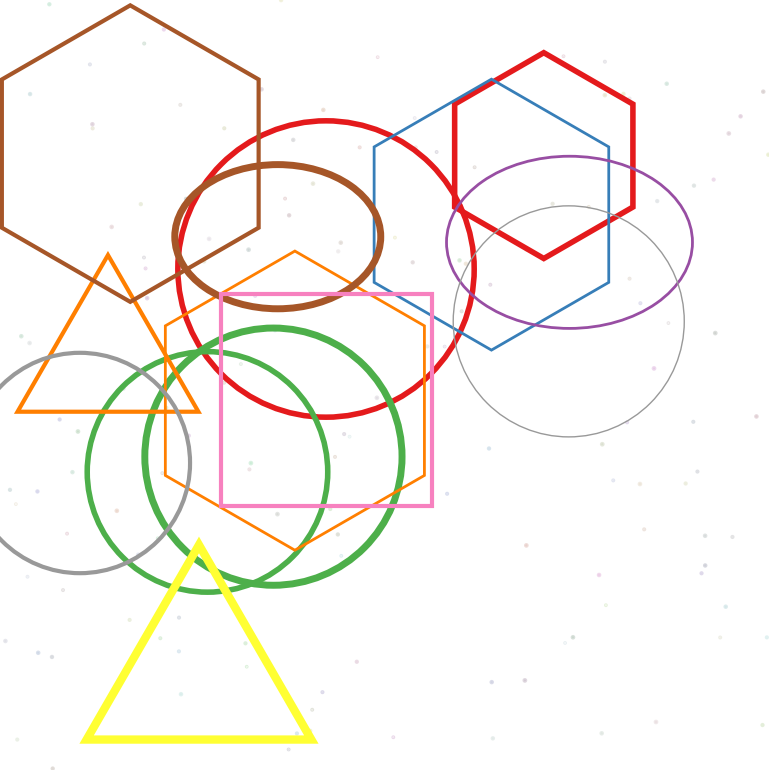[{"shape": "hexagon", "thickness": 2, "radius": 0.67, "center": [0.706, 0.798]}, {"shape": "circle", "thickness": 2, "radius": 0.96, "center": [0.423, 0.651]}, {"shape": "hexagon", "thickness": 1, "radius": 0.88, "center": [0.638, 0.721]}, {"shape": "circle", "thickness": 2, "radius": 0.78, "center": [0.269, 0.387]}, {"shape": "circle", "thickness": 2.5, "radius": 0.84, "center": [0.355, 0.407]}, {"shape": "oval", "thickness": 1, "radius": 0.8, "center": [0.74, 0.685]}, {"shape": "hexagon", "thickness": 1, "radius": 0.97, "center": [0.383, 0.48]}, {"shape": "triangle", "thickness": 1.5, "radius": 0.68, "center": [0.14, 0.533]}, {"shape": "triangle", "thickness": 3, "radius": 0.84, "center": [0.258, 0.124]}, {"shape": "oval", "thickness": 2.5, "radius": 0.67, "center": [0.361, 0.693]}, {"shape": "hexagon", "thickness": 1.5, "radius": 0.96, "center": [0.169, 0.801]}, {"shape": "square", "thickness": 1.5, "radius": 0.69, "center": [0.424, 0.481]}, {"shape": "circle", "thickness": 0.5, "radius": 0.75, "center": [0.739, 0.583]}, {"shape": "circle", "thickness": 1.5, "radius": 0.72, "center": [0.104, 0.399]}]